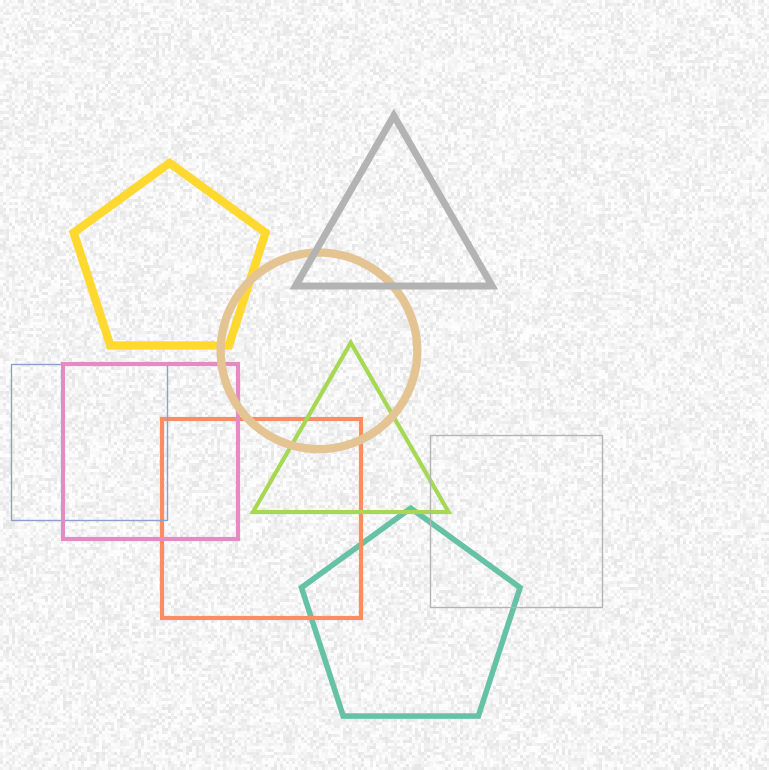[{"shape": "pentagon", "thickness": 2, "radius": 0.75, "center": [0.533, 0.191]}, {"shape": "square", "thickness": 1.5, "radius": 0.65, "center": [0.339, 0.327]}, {"shape": "square", "thickness": 0.5, "radius": 0.51, "center": [0.116, 0.426]}, {"shape": "square", "thickness": 1.5, "radius": 0.57, "center": [0.195, 0.414]}, {"shape": "triangle", "thickness": 1.5, "radius": 0.73, "center": [0.456, 0.408]}, {"shape": "pentagon", "thickness": 3, "radius": 0.66, "center": [0.22, 0.657]}, {"shape": "circle", "thickness": 3, "radius": 0.64, "center": [0.414, 0.544]}, {"shape": "square", "thickness": 0.5, "radius": 0.56, "center": [0.67, 0.323]}, {"shape": "triangle", "thickness": 2.5, "radius": 0.74, "center": [0.511, 0.702]}]